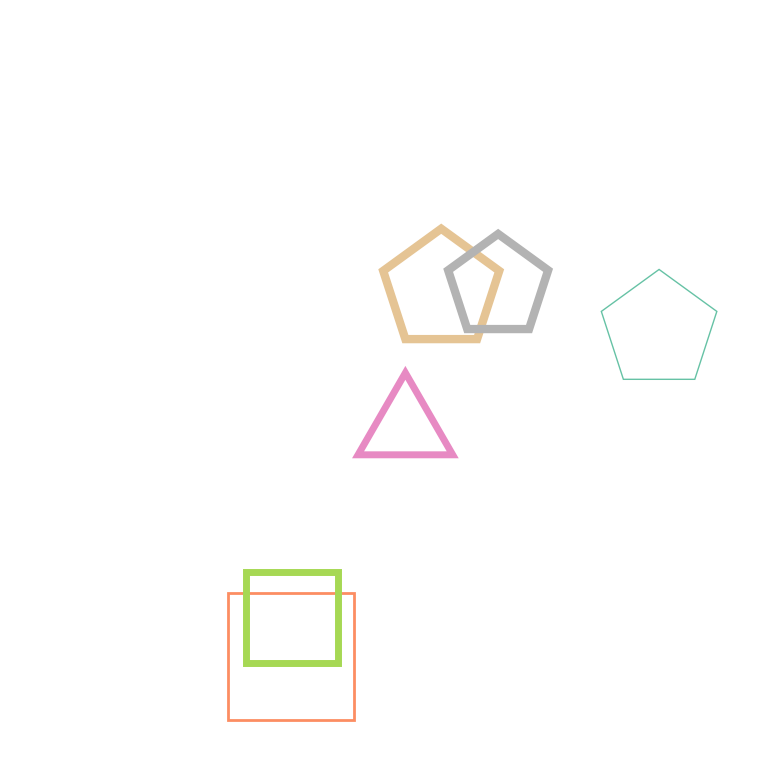[{"shape": "pentagon", "thickness": 0.5, "radius": 0.39, "center": [0.856, 0.571]}, {"shape": "square", "thickness": 1, "radius": 0.41, "center": [0.378, 0.147]}, {"shape": "triangle", "thickness": 2.5, "radius": 0.35, "center": [0.526, 0.445]}, {"shape": "square", "thickness": 2.5, "radius": 0.3, "center": [0.379, 0.198]}, {"shape": "pentagon", "thickness": 3, "radius": 0.4, "center": [0.573, 0.624]}, {"shape": "pentagon", "thickness": 3, "radius": 0.34, "center": [0.647, 0.628]}]